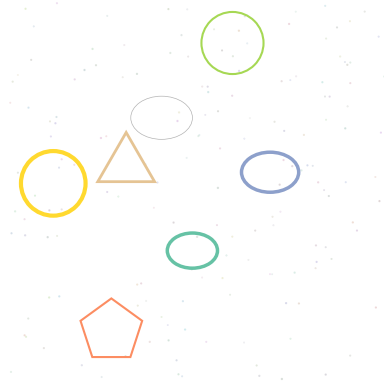[{"shape": "oval", "thickness": 2.5, "radius": 0.33, "center": [0.5, 0.349]}, {"shape": "pentagon", "thickness": 1.5, "radius": 0.42, "center": [0.289, 0.141]}, {"shape": "oval", "thickness": 2.5, "radius": 0.37, "center": [0.702, 0.553]}, {"shape": "circle", "thickness": 1.5, "radius": 0.4, "center": [0.604, 0.888]}, {"shape": "circle", "thickness": 3, "radius": 0.42, "center": [0.138, 0.524]}, {"shape": "triangle", "thickness": 2, "radius": 0.43, "center": [0.328, 0.571]}, {"shape": "oval", "thickness": 0.5, "radius": 0.4, "center": [0.42, 0.694]}]